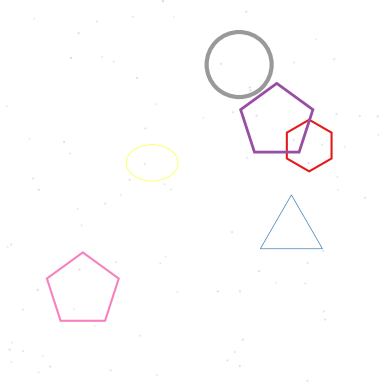[{"shape": "hexagon", "thickness": 1.5, "radius": 0.34, "center": [0.803, 0.622]}, {"shape": "triangle", "thickness": 0.5, "radius": 0.47, "center": [0.757, 0.4]}, {"shape": "pentagon", "thickness": 2, "radius": 0.49, "center": [0.719, 0.685]}, {"shape": "oval", "thickness": 0.5, "radius": 0.34, "center": [0.395, 0.577]}, {"shape": "pentagon", "thickness": 1.5, "radius": 0.49, "center": [0.215, 0.246]}, {"shape": "circle", "thickness": 3, "radius": 0.42, "center": [0.621, 0.832]}]